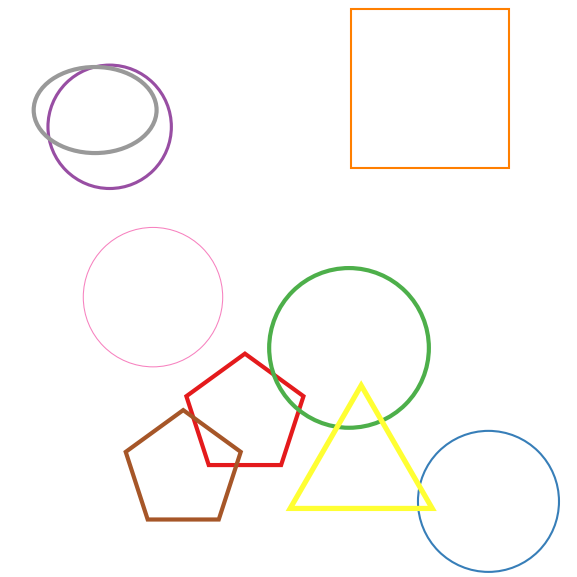[{"shape": "pentagon", "thickness": 2, "radius": 0.53, "center": [0.424, 0.28]}, {"shape": "circle", "thickness": 1, "radius": 0.61, "center": [0.846, 0.131]}, {"shape": "circle", "thickness": 2, "radius": 0.69, "center": [0.604, 0.397]}, {"shape": "circle", "thickness": 1.5, "radius": 0.53, "center": [0.19, 0.78]}, {"shape": "square", "thickness": 1, "radius": 0.69, "center": [0.745, 0.846]}, {"shape": "triangle", "thickness": 2.5, "radius": 0.71, "center": [0.625, 0.19]}, {"shape": "pentagon", "thickness": 2, "radius": 0.52, "center": [0.317, 0.184]}, {"shape": "circle", "thickness": 0.5, "radius": 0.6, "center": [0.265, 0.485]}, {"shape": "oval", "thickness": 2, "radius": 0.53, "center": [0.165, 0.809]}]